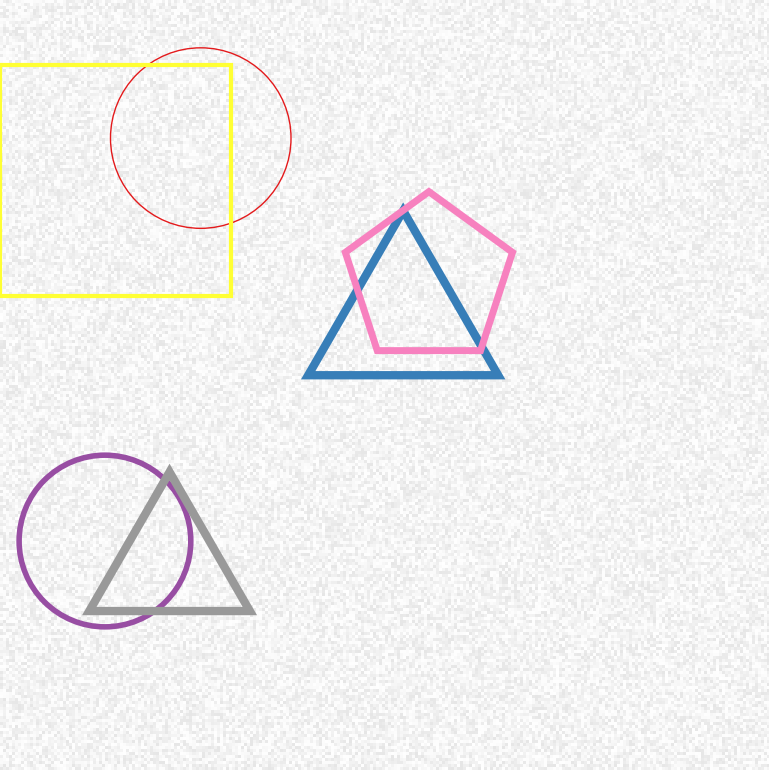[{"shape": "circle", "thickness": 0.5, "radius": 0.59, "center": [0.261, 0.821]}, {"shape": "triangle", "thickness": 3, "radius": 0.71, "center": [0.524, 0.584]}, {"shape": "circle", "thickness": 2, "radius": 0.56, "center": [0.136, 0.297]}, {"shape": "square", "thickness": 1.5, "radius": 0.75, "center": [0.15, 0.765]}, {"shape": "pentagon", "thickness": 2.5, "radius": 0.57, "center": [0.557, 0.637]}, {"shape": "triangle", "thickness": 3, "radius": 0.6, "center": [0.22, 0.267]}]